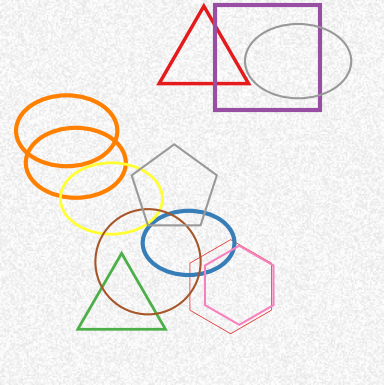[{"shape": "triangle", "thickness": 2.5, "radius": 0.67, "center": [0.53, 0.85]}, {"shape": "hexagon", "thickness": 0.5, "radius": 0.61, "center": [0.599, 0.255]}, {"shape": "oval", "thickness": 3, "radius": 0.6, "center": [0.49, 0.369]}, {"shape": "triangle", "thickness": 2, "radius": 0.66, "center": [0.316, 0.21]}, {"shape": "square", "thickness": 3, "radius": 0.68, "center": [0.694, 0.851]}, {"shape": "oval", "thickness": 3, "radius": 0.65, "center": [0.197, 0.577]}, {"shape": "oval", "thickness": 3, "radius": 0.66, "center": [0.173, 0.66]}, {"shape": "oval", "thickness": 2, "radius": 0.66, "center": [0.289, 0.484]}, {"shape": "circle", "thickness": 1.5, "radius": 0.68, "center": [0.384, 0.32]}, {"shape": "hexagon", "thickness": 1.5, "radius": 0.51, "center": [0.621, 0.259]}, {"shape": "pentagon", "thickness": 1.5, "radius": 0.58, "center": [0.453, 0.509]}, {"shape": "oval", "thickness": 1.5, "radius": 0.69, "center": [0.774, 0.841]}]